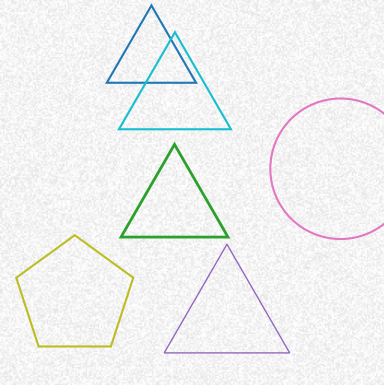[{"shape": "triangle", "thickness": 1.5, "radius": 0.67, "center": [0.393, 0.852]}, {"shape": "triangle", "thickness": 2, "radius": 0.8, "center": [0.453, 0.464]}, {"shape": "triangle", "thickness": 1, "radius": 0.94, "center": [0.59, 0.177]}, {"shape": "circle", "thickness": 1.5, "radius": 0.91, "center": [0.885, 0.562]}, {"shape": "pentagon", "thickness": 1.5, "radius": 0.8, "center": [0.194, 0.229]}, {"shape": "triangle", "thickness": 1.5, "radius": 0.84, "center": [0.454, 0.748]}]